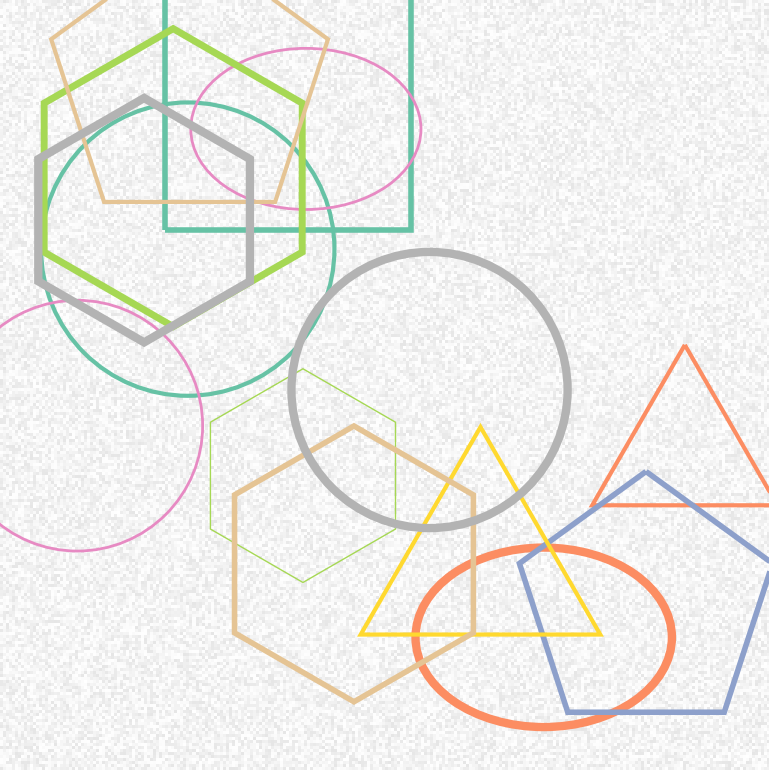[{"shape": "circle", "thickness": 1.5, "radius": 0.95, "center": [0.244, 0.676]}, {"shape": "square", "thickness": 2, "radius": 0.8, "center": [0.374, 0.861]}, {"shape": "triangle", "thickness": 1.5, "radius": 0.69, "center": [0.889, 0.413]}, {"shape": "oval", "thickness": 3, "radius": 0.83, "center": [0.706, 0.172]}, {"shape": "pentagon", "thickness": 2, "radius": 0.86, "center": [0.839, 0.215]}, {"shape": "oval", "thickness": 1, "radius": 0.75, "center": [0.397, 0.833]}, {"shape": "circle", "thickness": 1, "radius": 0.81, "center": [0.1, 0.447]}, {"shape": "hexagon", "thickness": 2.5, "radius": 0.97, "center": [0.225, 0.769]}, {"shape": "hexagon", "thickness": 0.5, "radius": 0.69, "center": [0.393, 0.382]}, {"shape": "triangle", "thickness": 1.5, "radius": 0.9, "center": [0.624, 0.266]}, {"shape": "hexagon", "thickness": 2, "radius": 0.9, "center": [0.46, 0.268]}, {"shape": "pentagon", "thickness": 1.5, "radius": 0.95, "center": [0.246, 0.891]}, {"shape": "hexagon", "thickness": 3, "radius": 0.79, "center": [0.187, 0.714]}, {"shape": "circle", "thickness": 3, "radius": 0.9, "center": [0.558, 0.494]}]